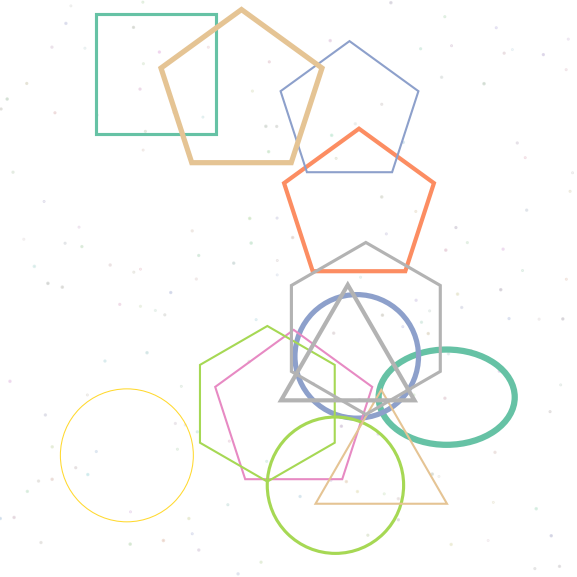[{"shape": "oval", "thickness": 3, "radius": 0.59, "center": [0.773, 0.311]}, {"shape": "square", "thickness": 1.5, "radius": 0.52, "center": [0.271, 0.872]}, {"shape": "pentagon", "thickness": 2, "radius": 0.68, "center": [0.622, 0.64]}, {"shape": "pentagon", "thickness": 1, "radius": 0.63, "center": [0.605, 0.802]}, {"shape": "circle", "thickness": 2.5, "radius": 0.53, "center": [0.618, 0.382]}, {"shape": "pentagon", "thickness": 1, "radius": 0.71, "center": [0.509, 0.285]}, {"shape": "hexagon", "thickness": 1, "radius": 0.67, "center": [0.463, 0.3]}, {"shape": "circle", "thickness": 1.5, "radius": 0.59, "center": [0.581, 0.159]}, {"shape": "circle", "thickness": 0.5, "radius": 0.58, "center": [0.22, 0.211]}, {"shape": "pentagon", "thickness": 2.5, "radius": 0.73, "center": [0.418, 0.836]}, {"shape": "triangle", "thickness": 1, "radius": 0.66, "center": [0.66, 0.193]}, {"shape": "hexagon", "thickness": 1.5, "radius": 0.74, "center": [0.633, 0.43]}, {"shape": "triangle", "thickness": 2, "radius": 0.67, "center": [0.602, 0.373]}]